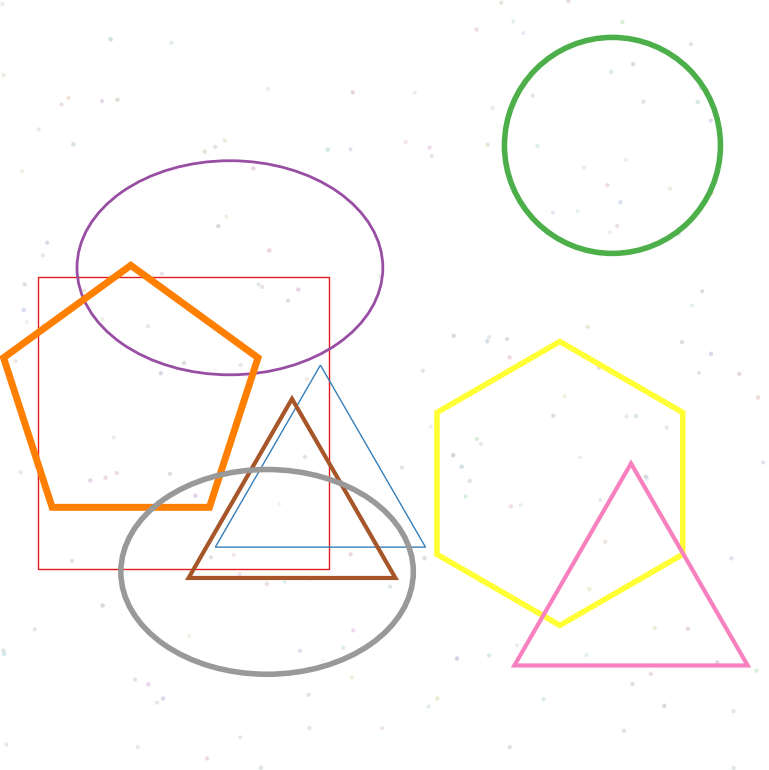[{"shape": "square", "thickness": 0.5, "radius": 0.95, "center": [0.238, 0.45]}, {"shape": "triangle", "thickness": 0.5, "radius": 0.79, "center": [0.416, 0.368]}, {"shape": "circle", "thickness": 2, "radius": 0.7, "center": [0.795, 0.811]}, {"shape": "oval", "thickness": 1, "radius": 0.99, "center": [0.299, 0.652]}, {"shape": "pentagon", "thickness": 2.5, "radius": 0.87, "center": [0.17, 0.482]}, {"shape": "hexagon", "thickness": 2, "radius": 0.92, "center": [0.727, 0.372]}, {"shape": "triangle", "thickness": 1.5, "radius": 0.78, "center": [0.379, 0.327]}, {"shape": "triangle", "thickness": 1.5, "radius": 0.87, "center": [0.82, 0.223]}, {"shape": "oval", "thickness": 2, "radius": 0.95, "center": [0.347, 0.257]}]